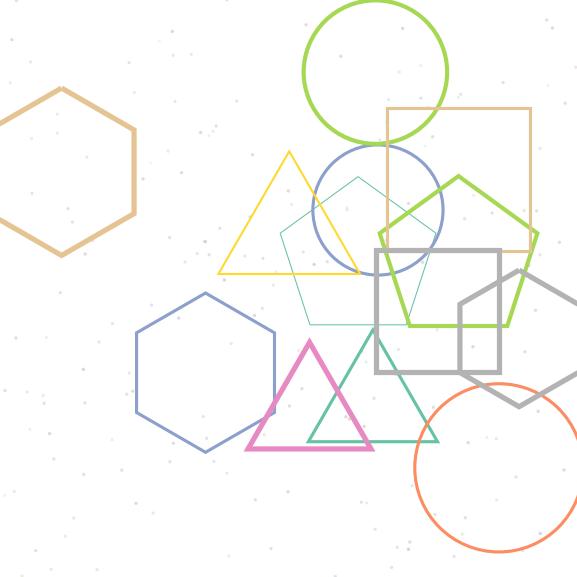[{"shape": "pentagon", "thickness": 0.5, "radius": 0.71, "center": [0.62, 0.551]}, {"shape": "triangle", "thickness": 1.5, "radius": 0.65, "center": [0.646, 0.299]}, {"shape": "circle", "thickness": 1.5, "radius": 0.73, "center": [0.864, 0.189]}, {"shape": "hexagon", "thickness": 1.5, "radius": 0.69, "center": [0.356, 0.354]}, {"shape": "circle", "thickness": 1.5, "radius": 0.56, "center": [0.654, 0.636]}, {"shape": "triangle", "thickness": 2.5, "radius": 0.62, "center": [0.536, 0.283]}, {"shape": "pentagon", "thickness": 2, "radius": 0.72, "center": [0.794, 0.551]}, {"shape": "circle", "thickness": 2, "radius": 0.62, "center": [0.65, 0.874]}, {"shape": "triangle", "thickness": 1, "radius": 0.71, "center": [0.501, 0.596]}, {"shape": "hexagon", "thickness": 2.5, "radius": 0.72, "center": [0.107, 0.702]}, {"shape": "square", "thickness": 1.5, "radius": 0.62, "center": [0.793, 0.688]}, {"shape": "square", "thickness": 2.5, "radius": 0.53, "center": [0.757, 0.46]}, {"shape": "hexagon", "thickness": 2.5, "radius": 0.59, "center": [0.899, 0.413]}]